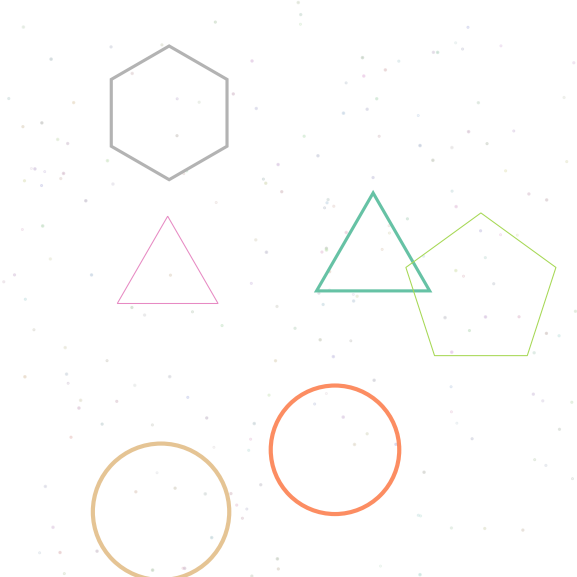[{"shape": "triangle", "thickness": 1.5, "radius": 0.57, "center": [0.646, 0.552]}, {"shape": "circle", "thickness": 2, "radius": 0.56, "center": [0.58, 0.22]}, {"shape": "triangle", "thickness": 0.5, "radius": 0.5, "center": [0.29, 0.524]}, {"shape": "pentagon", "thickness": 0.5, "radius": 0.68, "center": [0.833, 0.494]}, {"shape": "circle", "thickness": 2, "radius": 0.59, "center": [0.279, 0.113]}, {"shape": "hexagon", "thickness": 1.5, "radius": 0.58, "center": [0.293, 0.804]}]